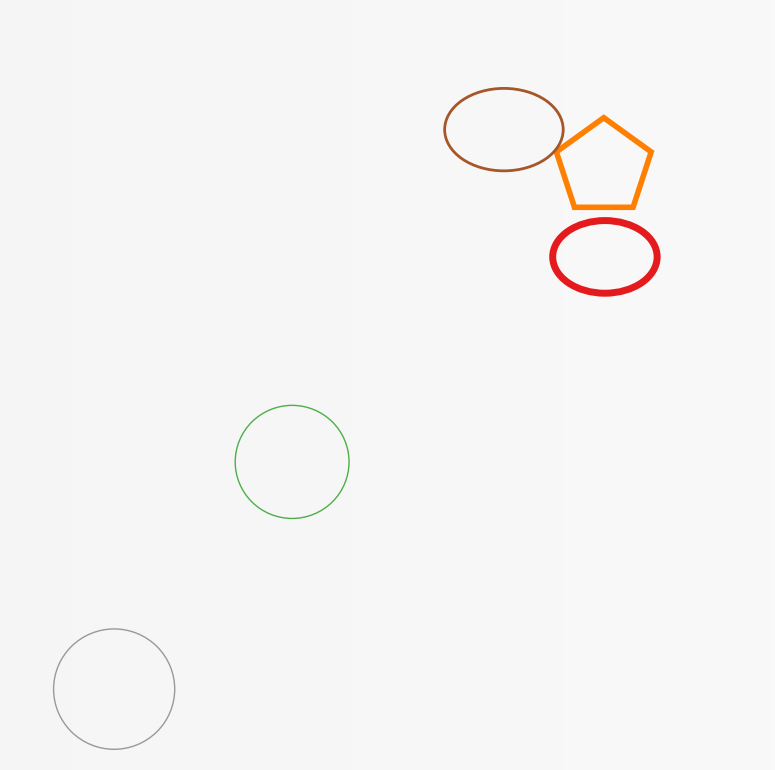[{"shape": "oval", "thickness": 2.5, "radius": 0.34, "center": [0.781, 0.666]}, {"shape": "circle", "thickness": 0.5, "radius": 0.37, "center": [0.377, 0.4]}, {"shape": "pentagon", "thickness": 2, "radius": 0.32, "center": [0.779, 0.783]}, {"shape": "oval", "thickness": 1, "radius": 0.38, "center": [0.65, 0.832]}, {"shape": "circle", "thickness": 0.5, "radius": 0.39, "center": [0.147, 0.105]}]